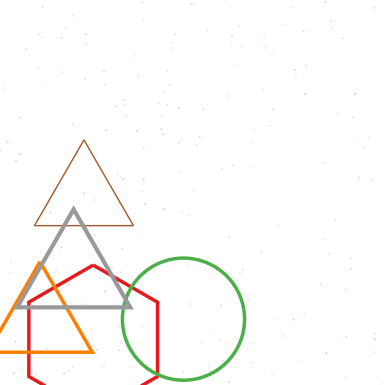[{"shape": "hexagon", "thickness": 2.5, "radius": 0.96, "center": [0.242, 0.119]}, {"shape": "circle", "thickness": 2.5, "radius": 0.79, "center": [0.477, 0.171]}, {"shape": "triangle", "thickness": 2.5, "radius": 0.78, "center": [0.104, 0.163]}, {"shape": "triangle", "thickness": 1, "radius": 0.74, "center": [0.218, 0.488]}, {"shape": "triangle", "thickness": 3, "radius": 0.85, "center": [0.191, 0.287]}]